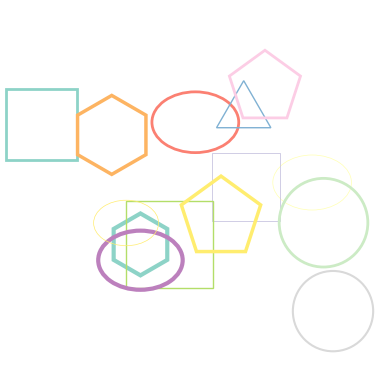[{"shape": "hexagon", "thickness": 3, "radius": 0.4, "center": [0.365, 0.365]}, {"shape": "square", "thickness": 2, "radius": 0.46, "center": [0.107, 0.676]}, {"shape": "oval", "thickness": 0.5, "radius": 0.51, "center": [0.811, 0.526]}, {"shape": "square", "thickness": 0.5, "radius": 0.44, "center": [0.638, 0.514]}, {"shape": "oval", "thickness": 2, "radius": 0.56, "center": [0.507, 0.683]}, {"shape": "triangle", "thickness": 1, "radius": 0.41, "center": [0.633, 0.709]}, {"shape": "hexagon", "thickness": 2.5, "radius": 0.51, "center": [0.29, 0.65]}, {"shape": "square", "thickness": 1, "radius": 0.57, "center": [0.439, 0.366]}, {"shape": "pentagon", "thickness": 2, "radius": 0.49, "center": [0.688, 0.772]}, {"shape": "circle", "thickness": 1.5, "radius": 0.52, "center": [0.865, 0.192]}, {"shape": "oval", "thickness": 3, "radius": 0.55, "center": [0.365, 0.324]}, {"shape": "circle", "thickness": 2, "radius": 0.58, "center": [0.84, 0.422]}, {"shape": "oval", "thickness": 0.5, "radius": 0.42, "center": [0.328, 0.421]}, {"shape": "pentagon", "thickness": 2.5, "radius": 0.54, "center": [0.574, 0.434]}]